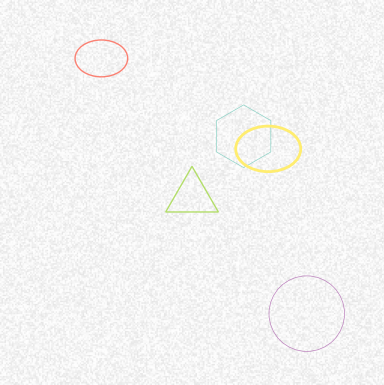[{"shape": "hexagon", "thickness": 0.5, "radius": 0.41, "center": [0.633, 0.646]}, {"shape": "oval", "thickness": 1, "radius": 0.34, "center": [0.263, 0.848]}, {"shape": "triangle", "thickness": 1, "radius": 0.39, "center": [0.499, 0.489]}, {"shape": "circle", "thickness": 0.5, "radius": 0.49, "center": [0.797, 0.185]}, {"shape": "oval", "thickness": 2, "radius": 0.42, "center": [0.697, 0.613]}]